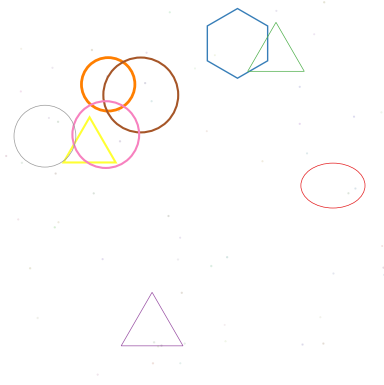[{"shape": "oval", "thickness": 0.5, "radius": 0.42, "center": [0.865, 0.518]}, {"shape": "hexagon", "thickness": 1, "radius": 0.45, "center": [0.617, 0.887]}, {"shape": "triangle", "thickness": 0.5, "radius": 0.42, "center": [0.717, 0.857]}, {"shape": "triangle", "thickness": 0.5, "radius": 0.46, "center": [0.395, 0.148]}, {"shape": "circle", "thickness": 2, "radius": 0.35, "center": [0.281, 0.781]}, {"shape": "triangle", "thickness": 1.5, "radius": 0.39, "center": [0.233, 0.617]}, {"shape": "circle", "thickness": 1.5, "radius": 0.49, "center": [0.366, 0.753]}, {"shape": "circle", "thickness": 1.5, "radius": 0.43, "center": [0.275, 0.65]}, {"shape": "circle", "thickness": 0.5, "radius": 0.4, "center": [0.117, 0.646]}]